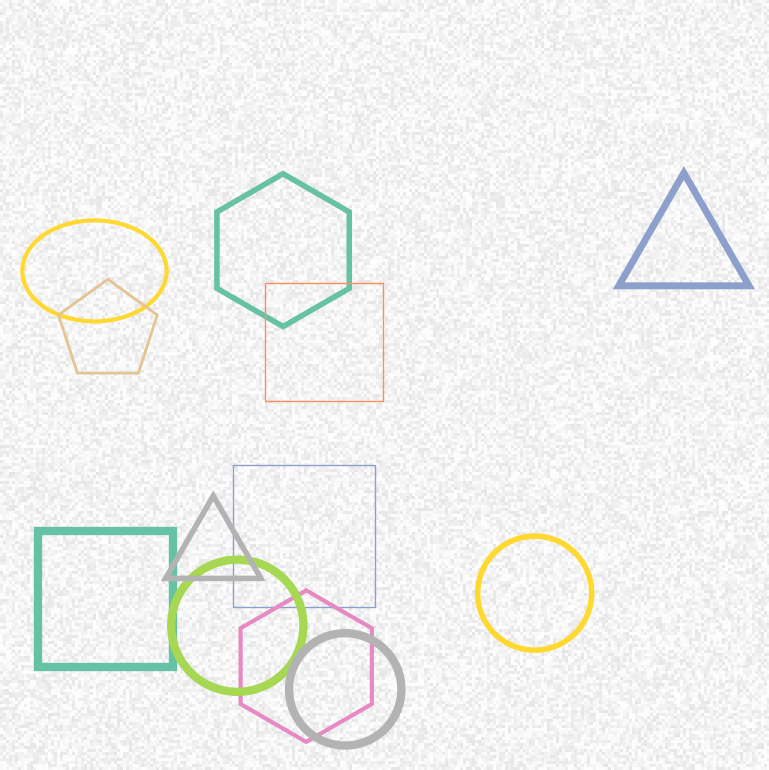[{"shape": "square", "thickness": 3, "radius": 0.44, "center": [0.137, 0.222]}, {"shape": "hexagon", "thickness": 2, "radius": 0.5, "center": [0.368, 0.675]}, {"shape": "square", "thickness": 0.5, "radius": 0.38, "center": [0.421, 0.556]}, {"shape": "square", "thickness": 0.5, "radius": 0.46, "center": [0.395, 0.304]}, {"shape": "triangle", "thickness": 2.5, "radius": 0.49, "center": [0.888, 0.678]}, {"shape": "hexagon", "thickness": 1.5, "radius": 0.49, "center": [0.398, 0.135]}, {"shape": "circle", "thickness": 3, "radius": 0.43, "center": [0.308, 0.187]}, {"shape": "circle", "thickness": 2, "radius": 0.37, "center": [0.694, 0.23]}, {"shape": "oval", "thickness": 1.5, "radius": 0.47, "center": [0.123, 0.648]}, {"shape": "pentagon", "thickness": 1, "radius": 0.34, "center": [0.14, 0.57]}, {"shape": "triangle", "thickness": 2, "radius": 0.36, "center": [0.277, 0.285]}, {"shape": "circle", "thickness": 3, "radius": 0.36, "center": [0.448, 0.105]}]